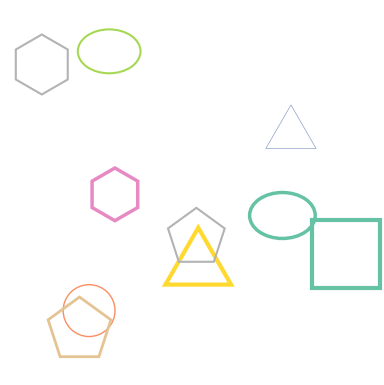[{"shape": "square", "thickness": 3, "radius": 0.45, "center": [0.898, 0.34]}, {"shape": "oval", "thickness": 2.5, "radius": 0.43, "center": [0.734, 0.44]}, {"shape": "circle", "thickness": 1, "radius": 0.34, "center": [0.231, 0.193]}, {"shape": "triangle", "thickness": 0.5, "radius": 0.38, "center": [0.756, 0.652]}, {"shape": "hexagon", "thickness": 2.5, "radius": 0.34, "center": [0.298, 0.495]}, {"shape": "oval", "thickness": 1.5, "radius": 0.41, "center": [0.284, 0.867]}, {"shape": "triangle", "thickness": 3, "radius": 0.49, "center": [0.515, 0.31]}, {"shape": "pentagon", "thickness": 2, "radius": 0.43, "center": [0.207, 0.143]}, {"shape": "pentagon", "thickness": 1.5, "radius": 0.39, "center": [0.51, 0.383]}, {"shape": "hexagon", "thickness": 1.5, "radius": 0.39, "center": [0.109, 0.832]}]